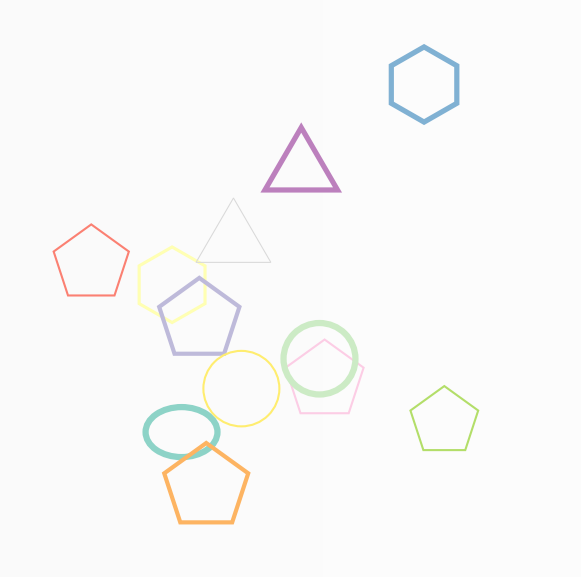[{"shape": "oval", "thickness": 3, "radius": 0.31, "center": [0.312, 0.251]}, {"shape": "hexagon", "thickness": 1.5, "radius": 0.33, "center": [0.296, 0.506]}, {"shape": "pentagon", "thickness": 2, "radius": 0.36, "center": [0.343, 0.445]}, {"shape": "pentagon", "thickness": 1, "radius": 0.34, "center": [0.157, 0.543]}, {"shape": "hexagon", "thickness": 2.5, "radius": 0.33, "center": [0.73, 0.853]}, {"shape": "pentagon", "thickness": 2, "radius": 0.38, "center": [0.355, 0.156]}, {"shape": "pentagon", "thickness": 1, "radius": 0.31, "center": [0.764, 0.269]}, {"shape": "pentagon", "thickness": 1, "radius": 0.35, "center": [0.558, 0.341]}, {"shape": "triangle", "thickness": 0.5, "radius": 0.37, "center": [0.402, 0.582]}, {"shape": "triangle", "thickness": 2.5, "radius": 0.36, "center": [0.518, 0.706]}, {"shape": "circle", "thickness": 3, "radius": 0.31, "center": [0.55, 0.378]}, {"shape": "circle", "thickness": 1, "radius": 0.33, "center": [0.415, 0.326]}]